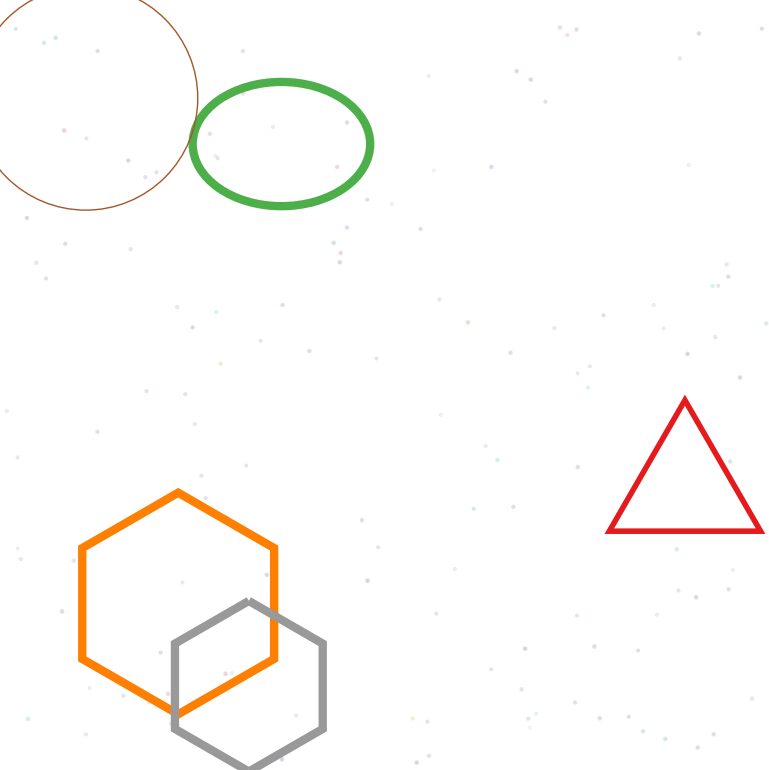[{"shape": "triangle", "thickness": 2, "radius": 0.57, "center": [0.89, 0.367]}, {"shape": "oval", "thickness": 3, "radius": 0.58, "center": [0.365, 0.813]}, {"shape": "hexagon", "thickness": 3, "radius": 0.72, "center": [0.231, 0.216]}, {"shape": "circle", "thickness": 0.5, "radius": 0.73, "center": [0.111, 0.873]}, {"shape": "hexagon", "thickness": 3, "radius": 0.55, "center": [0.323, 0.109]}]